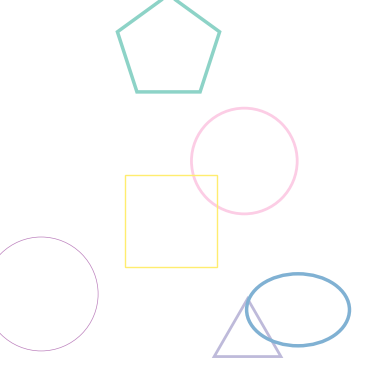[{"shape": "pentagon", "thickness": 2.5, "radius": 0.7, "center": [0.438, 0.874]}, {"shape": "triangle", "thickness": 2, "radius": 0.5, "center": [0.643, 0.124]}, {"shape": "oval", "thickness": 2.5, "radius": 0.67, "center": [0.774, 0.195]}, {"shape": "circle", "thickness": 2, "radius": 0.69, "center": [0.635, 0.582]}, {"shape": "circle", "thickness": 0.5, "radius": 0.74, "center": [0.107, 0.236]}, {"shape": "square", "thickness": 1, "radius": 0.6, "center": [0.444, 0.427]}]